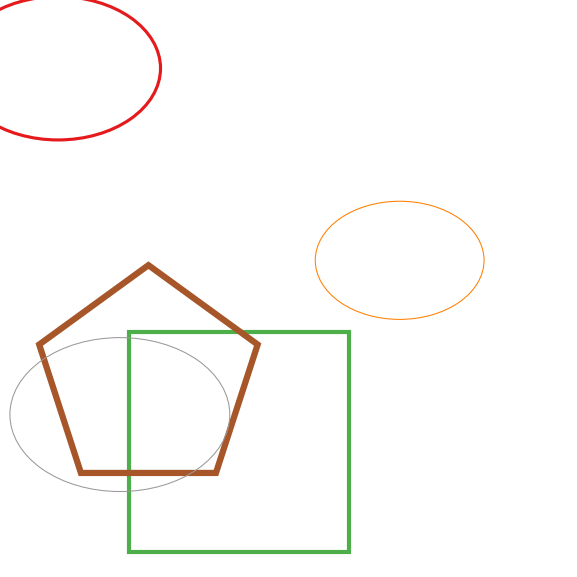[{"shape": "oval", "thickness": 1.5, "radius": 0.89, "center": [0.101, 0.881]}, {"shape": "square", "thickness": 2, "radius": 0.95, "center": [0.414, 0.234]}, {"shape": "oval", "thickness": 0.5, "radius": 0.73, "center": [0.692, 0.548]}, {"shape": "pentagon", "thickness": 3, "radius": 0.99, "center": [0.257, 0.341]}, {"shape": "oval", "thickness": 0.5, "radius": 0.95, "center": [0.208, 0.281]}]